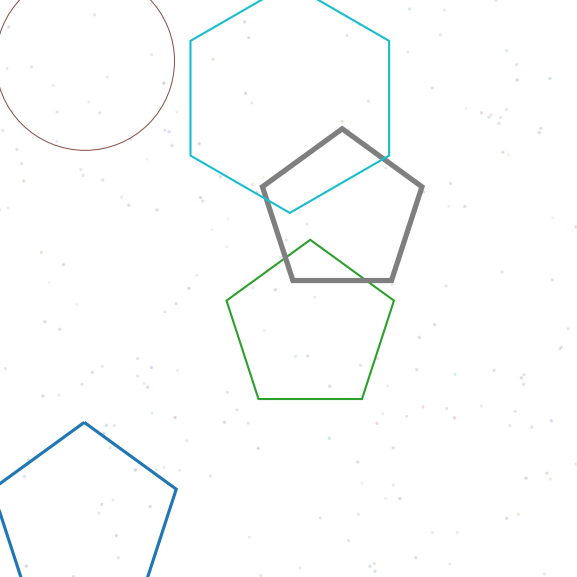[{"shape": "pentagon", "thickness": 1.5, "radius": 0.84, "center": [0.146, 0.1]}, {"shape": "pentagon", "thickness": 1, "radius": 0.76, "center": [0.537, 0.431]}, {"shape": "circle", "thickness": 0.5, "radius": 0.77, "center": [0.147, 0.894]}, {"shape": "pentagon", "thickness": 2.5, "radius": 0.73, "center": [0.593, 0.631]}, {"shape": "hexagon", "thickness": 1, "radius": 0.99, "center": [0.502, 0.829]}]